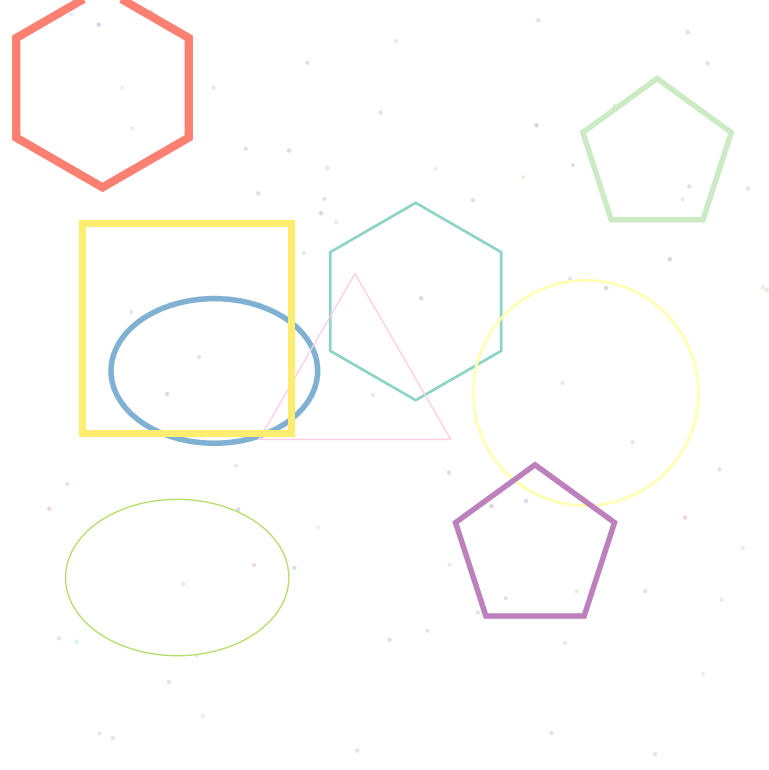[{"shape": "hexagon", "thickness": 1, "radius": 0.64, "center": [0.54, 0.608]}, {"shape": "circle", "thickness": 1, "radius": 0.73, "center": [0.761, 0.49]}, {"shape": "hexagon", "thickness": 3, "radius": 0.65, "center": [0.133, 0.886]}, {"shape": "oval", "thickness": 2, "radius": 0.67, "center": [0.278, 0.518]}, {"shape": "oval", "thickness": 0.5, "radius": 0.73, "center": [0.23, 0.25]}, {"shape": "triangle", "thickness": 0.5, "radius": 0.72, "center": [0.461, 0.501]}, {"shape": "pentagon", "thickness": 2, "radius": 0.54, "center": [0.695, 0.288]}, {"shape": "pentagon", "thickness": 2, "radius": 0.51, "center": [0.853, 0.797]}, {"shape": "square", "thickness": 2.5, "radius": 0.68, "center": [0.242, 0.574]}]